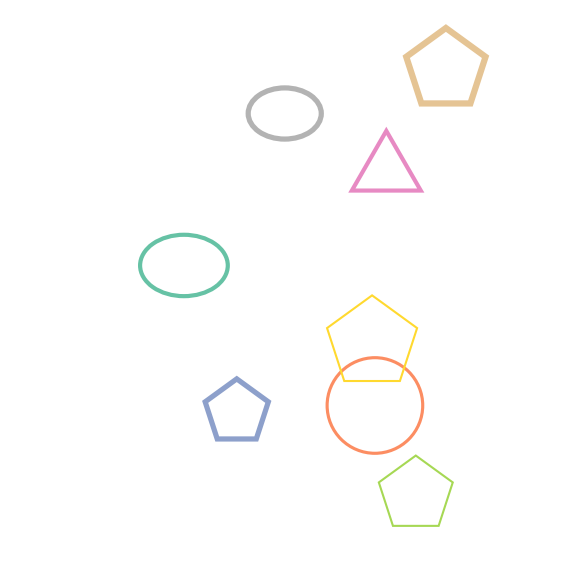[{"shape": "oval", "thickness": 2, "radius": 0.38, "center": [0.319, 0.539]}, {"shape": "circle", "thickness": 1.5, "radius": 0.41, "center": [0.649, 0.297]}, {"shape": "pentagon", "thickness": 2.5, "radius": 0.29, "center": [0.41, 0.286]}, {"shape": "triangle", "thickness": 2, "radius": 0.34, "center": [0.669, 0.704]}, {"shape": "pentagon", "thickness": 1, "radius": 0.34, "center": [0.72, 0.143]}, {"shape": "pentagon", "thickness": 1, "radius": 0.41, "center": [0.644, 0.406]}, {"shape": "pentagon", "thickness": 3, "radius": 0.36, "center": [0.772, 0.878]}, {"shape": "oval", "thickness": 2.5, "radius": 0.32, "center": [0.493, 0.803]}]